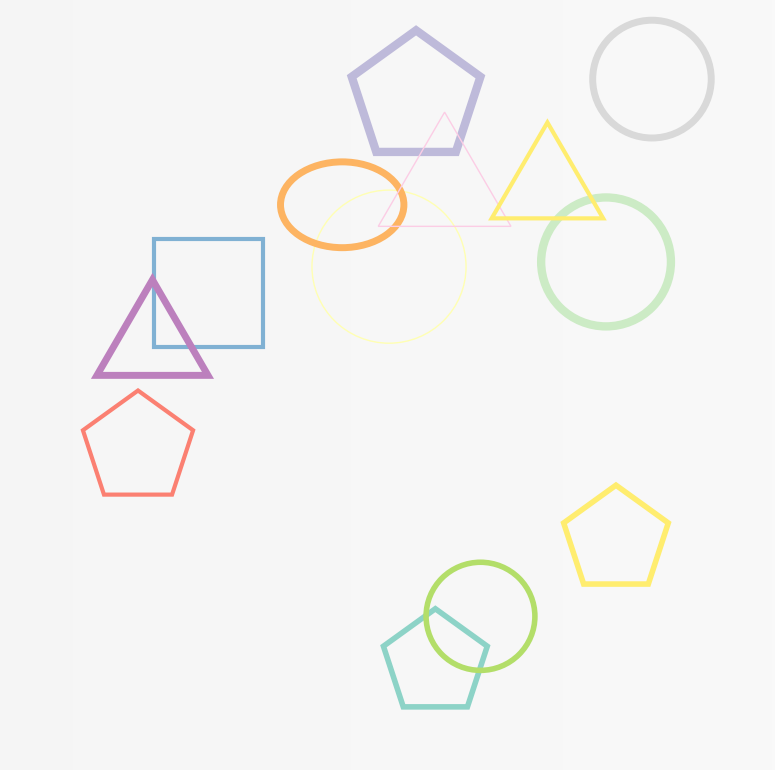[{"shape": "pentagon", "thickness": 2, "radius": 0.35, "center": [0.562, 0.139]}, {"shape": "circle", "thickness": 0.5, "radius": 0.5, "center": [0.502, 0.654]}, {"shape": "pentagon", "thickness": 3, "radius": 0.44, "center": [0.537, 0.873]}, {"shape": "pentagon", "thickness": 1.5, "radius": 0.37, "center": [0.178, 0.418]}, {"shape": "square", "thickness": 1.5, "radius": 0.35, "center": [0.269, 0.619]}, {"shape": "oval", "thickness": 2.5, "radius": 0.4, "center": [0.442, 0.734]}, {"shape": "circle", "thickness": 2, "radius": 0.35, "center": [0.62, 0.2]}, {"shape": "triangle", "thickness": 0.5, "radius": 0.49, "center": [0.574, 0.755]}, {"shape": "circle", "thickness": 2.5, "radius": 0.38, "center": [0.841, 0.897]}, {"shape": "triangle", "thickness": 2.5, "radius": 0.41, "center": [0.197, 0.554]}, {"shape": "circle", "thickness": 3, "radius": 0.42, "center": [0.782, 0.66]}, {"shape": "triangle", "thickness": 1.5, "radius": 0.42, "center": [0.706, 0.758]}, {"shape": "pentagon", "thickness": 2, "radius": 0.35, "center": [0.795, 0.299]}]